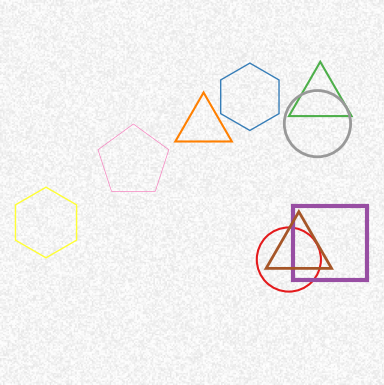[{"shape": "circle", "thickness": 1.5, "radius": 0.42, "center": [0.75, 0.326]}, {"shape": "hexagon", "thickness": 1, "radius": 0.44, "center": [0.649, 0.749]}, {"shape": "triangle", "thickness": 1.5, "radius": 0.47, "center": [0.832, 0.745]}, {"shape": "square", "thickness": 3, "radius": 0.48, "center": [0.858, 0.37]}, {"shape": "triangle", "thickness": 1.5, "radius": 0.42, "center": [0.529, 0.675]}, {"shape": "hexagon", "thickness": 1, "radius": 0.46, "center": [0.12, 0.422]}, {"shape": "triangle", "thickness": 2, "radius": 0.49, "center": [0.776, 0.352]}, {"shape": "pentagon", "thickness": 0.5, "radius": 0.48, "center": [0.346, 0.581]}, {"shape": "circle", "thickness": 2, "radius": 0.43, "center": [0.825, 0.679]}]